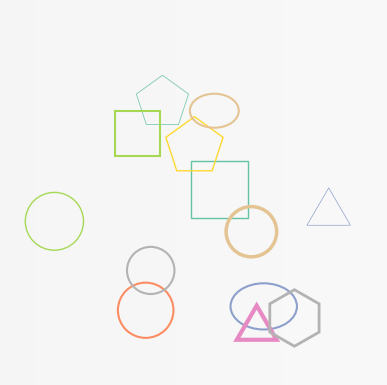[{"shape": "pentagon", "thickness": 0.5, "radius": 0.35, "center": [0.419, 0.734]}, {"shape": "square", "thickness": 1, "radius": 0.37, "center": [0.566, 0.508]}, {"shape": "circle", "thickness": 1.5, "radius": 0.36, "center": [0.376, 0.194]}, {"shape": "triangle", "thickness": 0.5, "radius": 0.32, "center": [0.848, 0.447]}, {"shape": "oval", "thickness": 1.5, "radius": 0.43, "center": [0.681, 0.204]}, {"shape": "triangle", "thickness": 3, "radius": 0.3, "center": [0.662, 0.147]}, {"shape": "circle", "thickness": 1, "radius": 0.38, "center": [0.14, 0.425]}, {"shape": "square", "thickness": 1.5, "radius": 0.29, "center": [0.354, 0.652]}, {"shape": "pentagon", "thickness": 1, "radius": 0.39, "center": [0.502, 0.619]}, {"shape": "oval", "thickness": 1.5, "radius": 0.32, "center": [0.553, 0.712]}, {"shape": "circle", "thickness": 2.5, "radius": 0.33, "center": [0.649, 0.398]}, {"shape": "hexagon", "thickness": 2, "radius": 0.37, "center": [0.76, 0.174]}, {"shape": "circle", "thickness": 1.5, "radius": 0.31, "center": [0.389, 0.298]}]